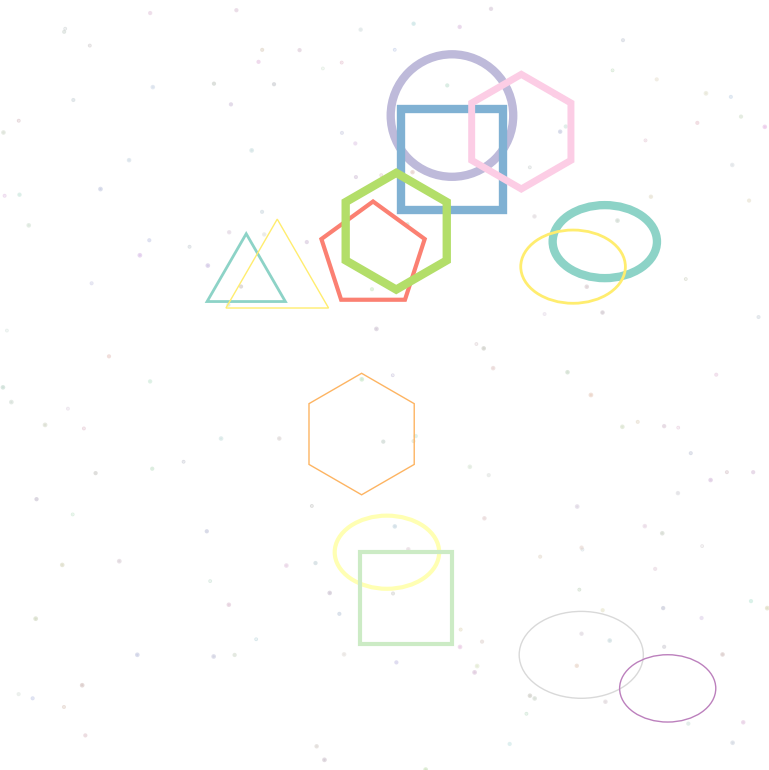[{"shape": "triangle", "thickness": 1, "radius": 0.29, "center": [0.32, 0.638]}, {"shape": "oval", "thickness": 3, "radius": 0.34, "center": [0.785, 0.686]}, {"shape": "oval", "thickness": 1.5, "radius": 0.34, "center": [0.503, 0.283]}, {"shape": "circle", "thickness": 3, "radius": 0.4, "center": [0.587, 0.85]}, {"shape": "pentagon", "thickness": 1.5, "radius": 0.35, "center": [0.484, 0.668]}, {"shape": "square", "thickness": 3, "radius": 0.33, "center": [0.587, 0.793]}, {"shape": "hexagon", "thickness": 0.5, "radius": 0.39, "center": [0.47, 0.436]}, {"shape": "hexagon", "thickness": 3, "radius": 0.38, "center": [0.515, 0.7]}, {"shape": "hexagon", "thickness": 2.5, "radius": 0.37, "center": [0.677, 0.829]}, {"shape": "oval", "thickness": 0.5, "radius": 0.4, "center": [0.755, 0.15]}, {"shape": "oval", "thickness": 0.5, "radius": 0.31, "center": [0.867, 0.106]}, {"shape": "square", "thickness": 1.5, "radius": 0.3, "center": [0.528, 0.223]}, {"shape": "oval", "thickness": 1, "radius": 0.34, "center": [0.744, 0.654]}, {"shape": "triangle", "thickness": 0.5, "radius": 0.38, "center": [0.36, 0.638]}]